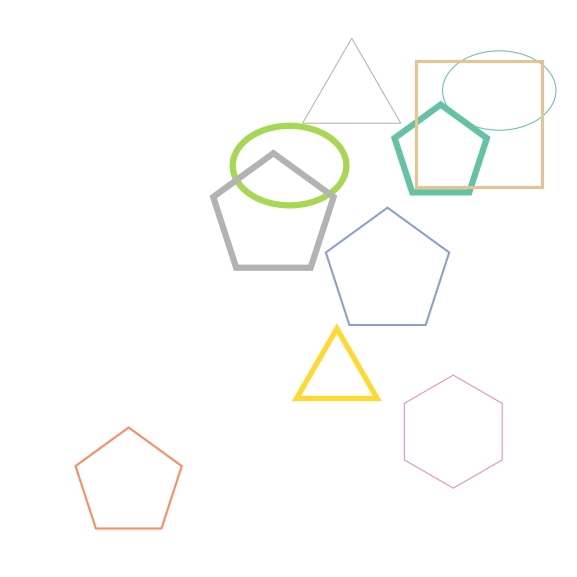[{"shape": "pentagon", "thickness": 3, "radius": 0.42, "center": [0.763, 0.734]}, {"shape": "oval", "thickness": 0.5, "radius": 0.49, "center": [0.864, 0.842]}, {"shape": "pentagon", "thickness": 1, "radius": 0.48, "center": [0.223, 0.162]}, {"shape": "pentagon", "thickness": 1, "radius": 0.56, "center": [0.671, 0.527]}, {"shape": "hexagon", "thickness": 0.5, "radius": 0.49, "center": [0.785, 0.252]}, {"shape": "oval", "thickness": 3, "radius": 0.49, "center": [0.501, 0.712]}, {"shape": "triangle", "thickness": 2.5, "radius": 0.4, "center": [0.583, 0.349]}, {"shape": "square", "thickness": 1.5, "radius": 0.55, "center": [0.829, 0.785]}, {"shape": "triangle", "thickness": 0.5, "radius": 0.49, "center": [0.609, 0.835]}, {"shape": "pentagon", "thickness": 3, "radius": 0.55, "center": [0.473, 0.624]}]